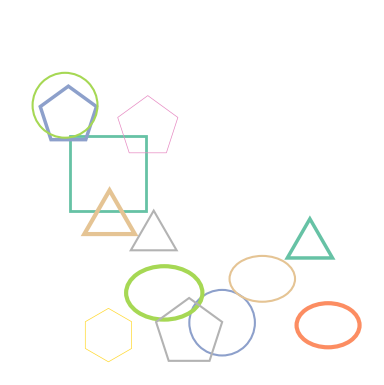[{"shape": "square", "thickness": 2, "radius": 0.49, "center": [0.28, 0.549]}, {"shape": "triangle", "thickness": 2.5, "radius": 0.34, "center": [0.805, 0.364]}, {"shape": "oval", "thickness": 3, "radius": 0.41, "center": [0.852, 0.155]}, {"shape": "circle", "thickness": 1.5, "radius": 0.43, "center": [0.577, 0.162]}, {"shape": "pentagon", "thickness": 2.5, "radius": 0.38, "center": [0.178, 0.699]}, {"shape": "pentagon", "thickness": 0.5, "radius": 0.41, "center": [0.384, 0.67]}, {"shape": "circle", "thickness": 1.5, "radius": 0.42, "center": [0.169, 0.727]}, {"shape": "oval", "thickness": 3, "radius": 0.5, "center": [0.427, 0.239]}, {"shape": "hexagon", "thickness": 0.5, "radius": 0.35, "center": [0.282, 0.13]}, {"shape": "oval", "thickness": 1.5, "radius": 0.43, "center": [0.681, 0.276]}, {"shape": "triangle", "thickness": 3, "radius": 0.38, "center": [0.285, 0.43]}, {"shape": "pentagon", "thickness": 1.5, "radius": 0.45, "center": [0.491, 0.136]}, {"shape": "triangle", "thickness": 1.5, "radius": 0.34, "center": [0.399, 0.384]}]